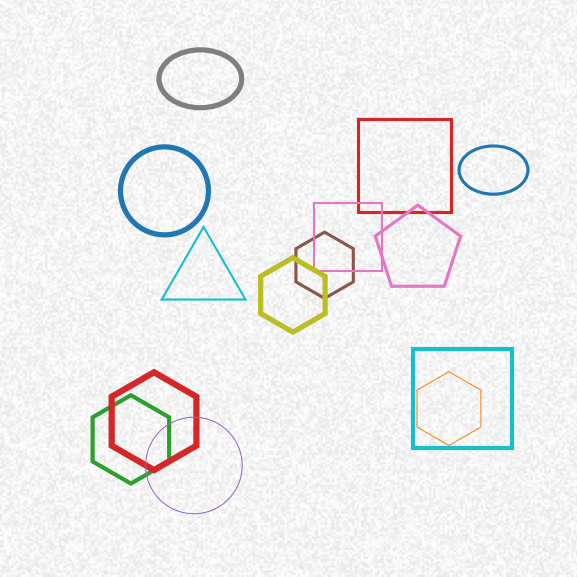[{"shape": "oval", "thickness": 1.5, "radius": 0.3, "center": [0.855, 0.705]}, {"shape": "circle", "thickness": 2.5, "radius": 0.38, "center": [0.285, 0.669]}, {"shape": "hexagon", "thickness": 0.5, "radius": 0.32, "center": [0.777, 0.292]}, {"shape": "hexagon", "thickness": 2, "radius": 0.38, "center": [0.227, 0.238]}, {"shape": "square", "thickness": 1.5, "radius": 0.4, "center": [0.7, 0.713]}, {"shape": "hexagon", "thickness": 3, "radius": 0.42, "center": [0.267, 0.27]}, {"shape": "circle", "thickness": 0.5, "radius": 0.42, "center": [0.336, 0.193]}, {"shape": "hexagon", "thickness": 1.5, "radius": 0.29, "center": [0.562, 0.54]}, {"shape": "square", "thickness": 1, "radius": 0.29, "center": [0.603, 0.588]}, {"shape": "pentagon", "thickness": 1.5, "radius": 0.39, "center": [0.724, 0.566]}, {"shape": "oval", "thickness": 2.5, "radius": 0.36, "center": [0.347, 0.863]}, {"shape": "hexagon", "thickness": 2.5, "radius": 0.32, "center": [0.507, 0.488]}, {"shape": "square", "thickness": 2, "radius": 0.43, "center": [0.801, 0.309]}, {"shape": "triangle", "thickness": 1, "radius": 0.42, "center": [0.353, 0.522]}]